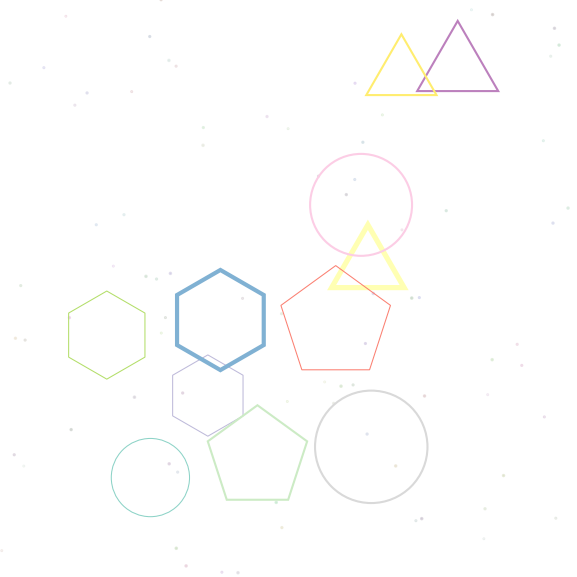[{"shape": "circle", "thickness": 0.5, "radius": 0.34, "center": [0.26, 0.172]}, {"shape": "triangle", "thickness": 2.5, "radius": 0.36, "center": [0.637, 0.537]}, {"shape": "hexagon", "thickness": 0.5, "radius": 0.35, "center": [0.36, 0.314]}, {"shape": "pentagon", "thickness": 0.5, "radius": 0.5, "center": [0.581, 0.439]}, {"shape": "hexagon", "thickness": 2, "radius": 0.43, "center": [0.382, 0.445]}, {"shape": "hexagon", "thickness": 0.5, "radius": 0.38, "center": [0.185, 0.419]}, {"shape": "circle", "thickness": 1, "radius": 0.44, "center": [0.625, 0.644]}, {"shape": "circle", "thickness": 1, "radius": 0.49, "center": [0.643, 0.225]}, {"shape": "triangle", "thickness": 1, "radius": 0.41, "center": [0.793, 0.882]}, {"shape": "pentagon", "thickness": 1, "radius": 0.45, "center": [0.446, 0.207]}, {"shape": "triangle", "thickness": 1, "radius": 0.35, "center": [0.695, 0.87]}]